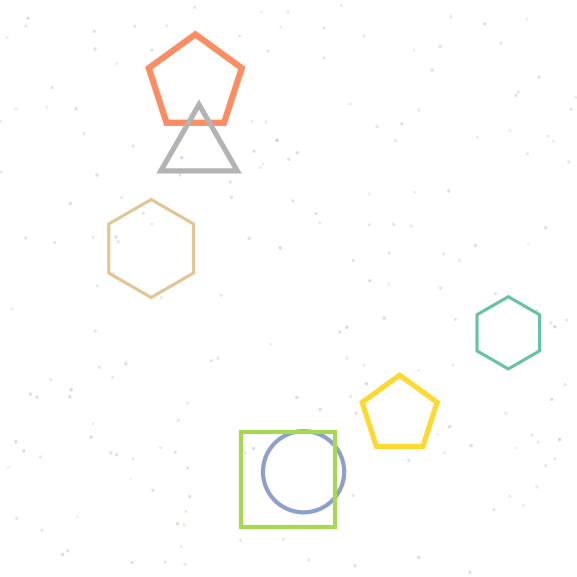[{"shape": "hexagon", "thickness": 1.5, "radius": 0.31, "center": [0.88, 0.423]}, {"shape": "pentagon", "thickness": 3, "radius": 0.42, "center": [0.338, 0.855]}, {"shape": "circle", "thickness": 2, "radius": 0.35, "center": [0.526, 0.182]}, {"shape": "square", "thickness": 2, "radius": 0.41, "center": [0.499, 0.169]}, {"shape": "pentagon", "thickness": 2.5, "radius": 0.34, "center": [0.692, 0.281]}, {"shape": "hexagon", "thickness": 1.5, "radius": 0.42, "center": [0.262, 0.569]}, {"shape": "triangle", "thickness": 2.5, "radius": 0.38, "center": [0.345, 0.741]}]